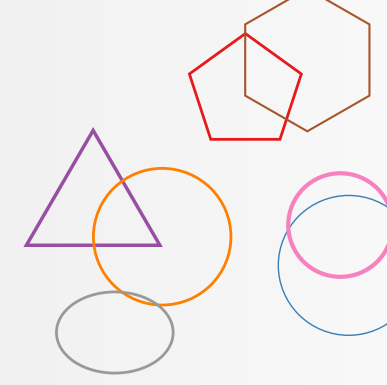[{"shape": "pentagon", "thickness": 2, "radius": 0.76, "center": [0.633, 0.761]}, {"shape": "circle", "thickness": 1, "radius": 0.91, "center": [0.9, 0.311]}, {"shape": "triangle", "thickness": 2.5, "radius": 0.99, "center": [0.24, 0.462]}, {"shape": "circle", "thickness": 2, "radius": 0.89, "center": [0.419, 0.385]}, {"shape": "hexagon", "thickness": 1.5, "radius": 0.93, "center": [0.793, 0.844]}, {"shape": "circle", "thickness": 3, "radius": 0.67, "center": [0.878, 0.415]}, {"shape": "oval", "thickness": 2, "radius": 0.75, "center": [0.296, 0.136]}]